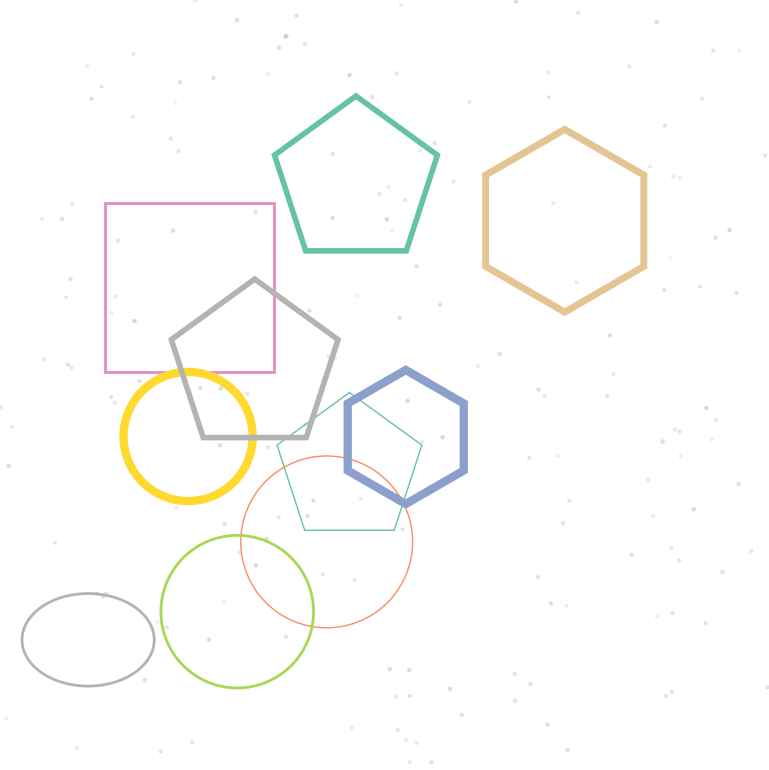[{"shape": "pentagon", "thickness": 0.5, "radius": 0.49, "center": [0.454, 0.391]}, {"shape": "pentagon", "thickness": 2, "radius": 0.56, "center": [0.462, 0.764]}, {"shape": "circle", "thickness": 0.5, "radius": 0.56, "center": [0.424, 0.296]}, {"shape": "hexagon", "thickness": 3, "radius": 0.44, "center": [0.527, 0.432]}, {"shape": "square", "thickness": 1, "radius": 0.55, "center": [0.246, 0.626]}, {"shape": "circle", "thickness": 1, "radius": 0.5, "center": [0.308, 0.206]}, {"shape": "circle", "thickness": 3, "radius": 0.42, "center": [0.244, 0.433]}, {"shape": "hexagon", "thickness": 2.5, "radius": 0.59, "center": [0.733, 0.713]}, {"shape": "oval", "thickness": 1, "radius": 0.43, "center": [0.114, 0.169]}, {"shape": "pentagon", "thickness": 2, "radius": 0.57, "center": [0.331, 0.524]}]